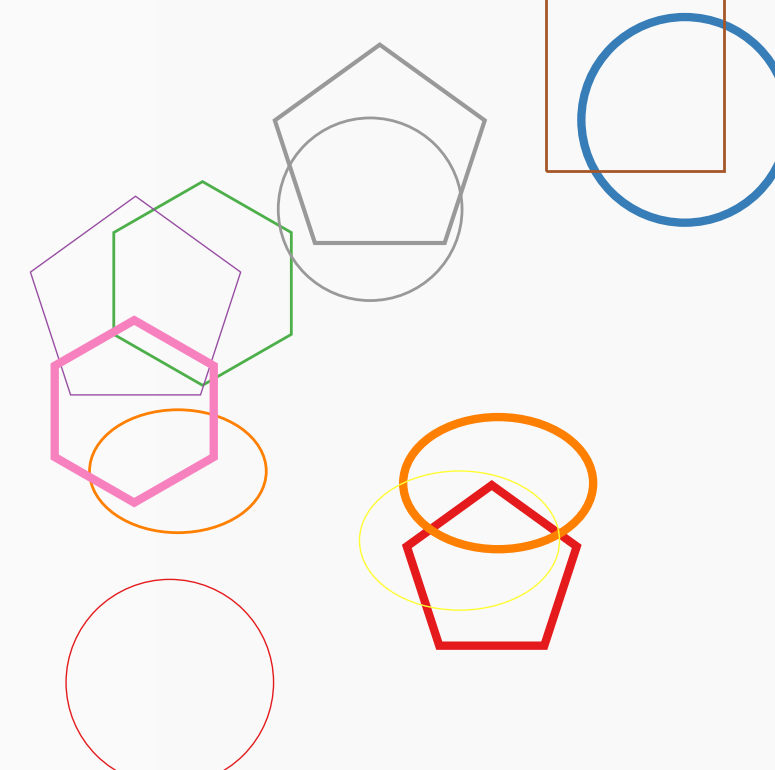[{"shape": "pentagon", "thickness": 3, "radius": 0.58, "center": [0.635, 0.255]}, {"shape": "circle", "thickness": 0.5, "radius": 0.67, "center": [0.219, 0.114]}, {"shape": "circle", "thickness": 3, "radius": 0.67, "center": [0.884, 0.844]}, {"shape": "hexagon", "thickness": 1, "radius": 0.66, "center": [0.261, 0.632]}, {"shape": "pentagon", "thickness": 0.5, "radius": 0.71, "center": [0.175, 0.603]}, {"shape": "oval", "thickness": 3, "radius": 0.61, "center": [0.643, 0.373]}, {"shape": "oval", "thickness": 1, "radius": 0.57, "center": [0.23, 0.388]}, {"shape": "oval", "thickness": 0.5, "radius": 0.65, "center": [0.593, 0.298]}, {"shape": "square", "thickness": 1, "radius": 0.57, "center": [0.819, 0.893]}, {"shape": "hexagon", "thickness": 3, "radius": 0.59, "center": [0.173, 0.466]}, {"shape": "circle", "thickness": 1, "radius": 0.59, "center": [0.478, 0.728]}, {"shape": "pentagon", "thickness": 1.5, "radius": 0.71, "center": [0.49, 0.8]}]